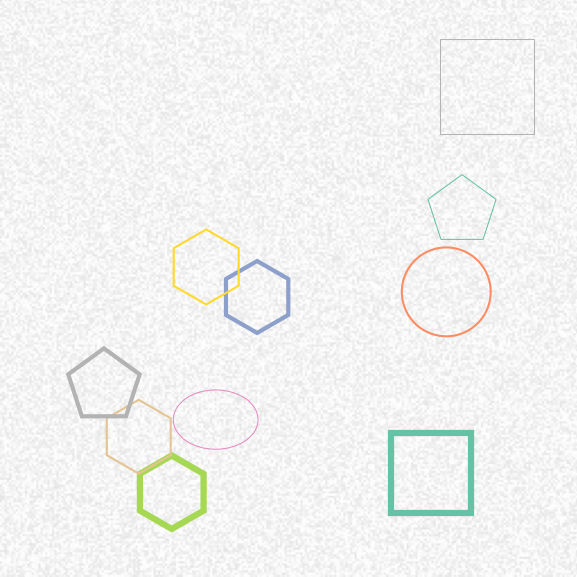[{"shape": "square", "thickness": 3, "radius": 0.35, "center": [0.746, 0.181]}, {"shape": "pentagon", "thickness": 0.5, "radius": 0.31, "center": [0.8, 0.635]}, {"shape": "circle", "thickness": 1, "radius": 0.38, "center": [0.773, 0.494]}, {"shape": "hexagon", "thickness": 2, "radius": 0.31, "center": [0.445, 0.485]}, {"shape": "oval", "thickness": 0.5, "radius": 0.37, "center": [0.373, 0.273]}, {"shape": "hexagon", "thickness": 3, "radius": 0.32, "center": [0.297, 0.147]}, {"shape": "hexagon", "thickness": 1, "radius": 0.32, "center": [0.357, 0.537]}, {"shape": "hexagon", "thickness": 1, "radius": 0.32, "center": [0.24, 0.243]}, {"shape": "pentagon", "thickness": 2, "radius": 0.32, "center": [0.18, 0.331]}, {"shape": "square", "thickness": 0.5, "radius": 0.41, "center": [0.844, 0.849]}]